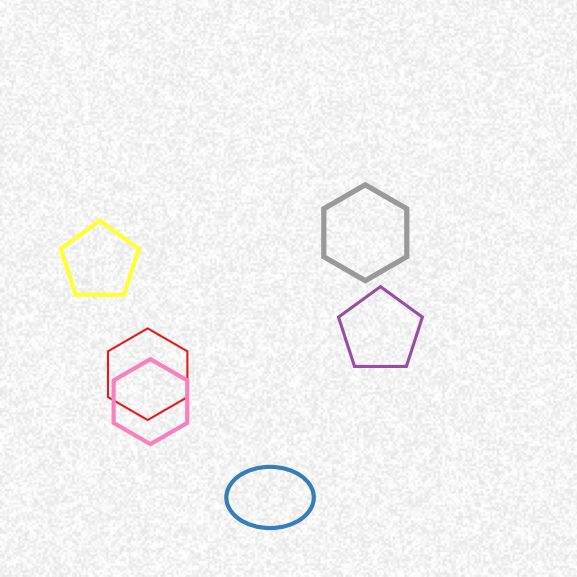[{"shape": "hexagon", "thickness": 1, "radius": 0.4, "center": [0.256, 0.351]}, {"shape": "oval", "thickness": 2, "radius": 0.38, "center": [0.468, 0.138]}, {"shape": "pentagon", "thickness": 1.5, "radius": 0.38, "center": [0.659, 0.426]}, {"shape": "pentagon", "thickness": 2, "radius": 0.36, "center": [0.173, 0.546]}, {"shape": "hexagon", "thickness": 2, "radius": 0.37, "center": [0.26, 0.304]}, {"shape": "hexagon", "thickness": 2.5, "radius": 0.41, "center": [0.633, 0.596]}]